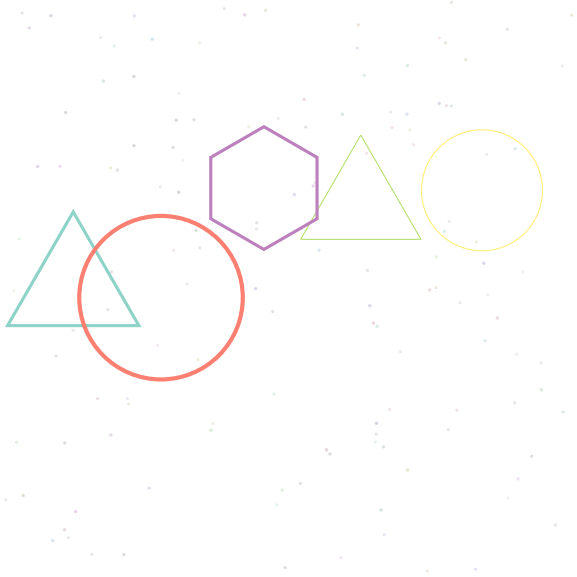[{"shape": "triangle", "thickness": 1.5, "radius": 0.66, "center": [0.127, 0.501]}, {"shape": "circle", "thickness": 2, "radius": 0.71, "center": [0.279, 0.484]}, {"shape": "triangle", "thickness": 0.5, "radius": 0.6, "center": [0.625, 0.645]}, {"shape": "hexagon", "thickness": 1.5, "radius": 0.53, "center": [0.457, 0.673]}, {"shape": "circle", "thickness": 0.5, "radius": 0.52, "center": [0.835, 0.67]}]